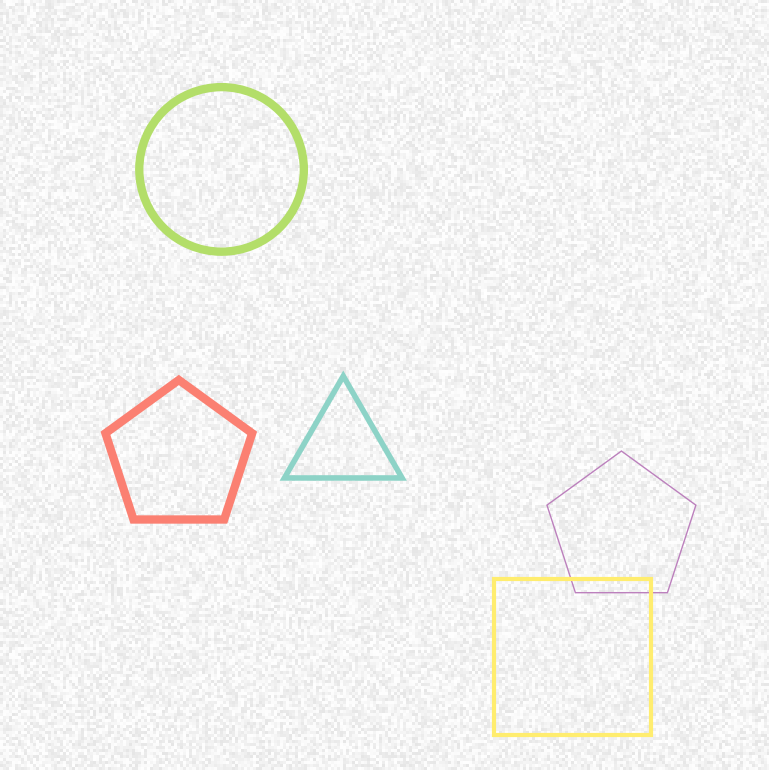[{"shape": "triangle", "thickness": 2, "radius": 0.44, "center": [0.446, 0.423]}, {"shape": "pentagon", "thickness": 3, "radius": 0.5, "center": [0.232, 0.406]}, {"shape": "circle", "thickness": 3, "radius": 0.53, "center": [0.288, 0.78]}, {"shape": "pentagon", "thickness": 0.5, "radius": 0.51, "center": [0.807, 0.313]}, {"shape": "square", "thickness": 1.5, "radius": 0.51, "center": [0.744, 0.147]}]